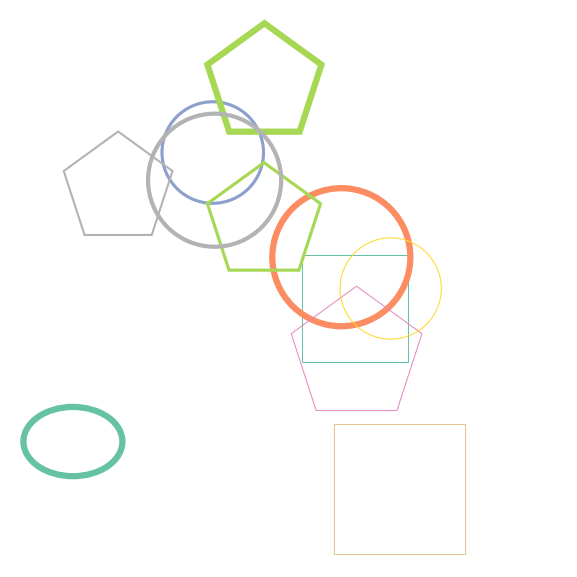[{"shape": "square", "thickness": 0.5, "radius": 0.46, "center": [0.615, 0.465]}, {"shape": "oval", "thickness": 3, "radius": 0.43, "center": [0.126, 0.235]}, {"shape": "circle", "thickness": 3, "radius": 0.6, "center": [0.591, 0.554]}, {"shape": "circle", "thickness": 1.5, "radius": 0.44, "center": [0.368, 0.735]}, {"shape": "pentagon", "thickness": 0.5, "radius": 0.6, "center": [0.617, 0.385]}, {"shape": "pentagon", "thickness": 3, "radius": 0.52, "center": [0.458, 0.855]}, {"shape": "pentagon", "thickness": 1.5, "radius": 0.52, "center": [0.457, 0.615]}, {"shape": "circle", "thickness": 0.5, "radius": 0.44, "center": [0.676, 0.5]}, {"shape": "square", "thickness": 0.5, "radius": 0.56, "center": [0.692, 0.152]}, {"shape": "pentagon", "thickness": 1, "radius": 0.5, "center": [0.205, 0.672]}, {"shape": "circle", "thickness": 2, "radius": 0.58, "center": [0.372, 0.687]}]